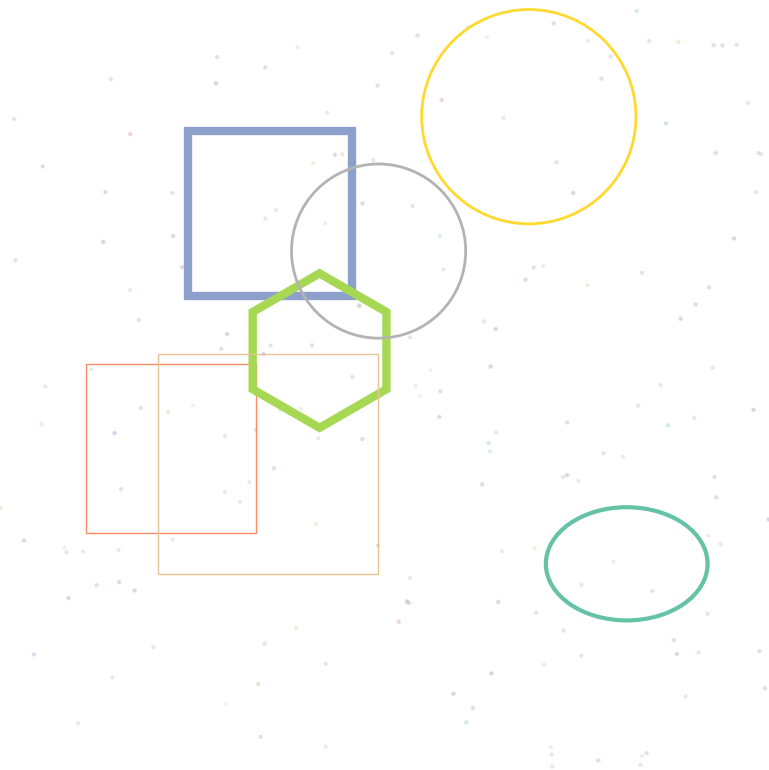[{"shape": "oval", "thickness": 1.5, "radius": 0.53, "center": [0.814, 0.268]}, {"shape": "square", "thickness": 0.5, "radius": 0.55, "center": [0.222, 0.417]}, {"shape": "square", "thickness": 3, "radius": 0.54, "center": [0.351, 0.723]}, {"shape": "hexagon", "thickness": 3, "radius": 0.5, "center": [0.415, 0.545]}, {"shape": "circle", "thickness": 1, "radius": 0.7, "center": [0.687, 0.848]}, {"shape": "square", "thickness": 0.5, "radius": 0.71, "center": [0.348, 0.397]}, {"shape": "circle", "thickness": 1, "radius": 0.57, "center": [0.492, 0.674]}]